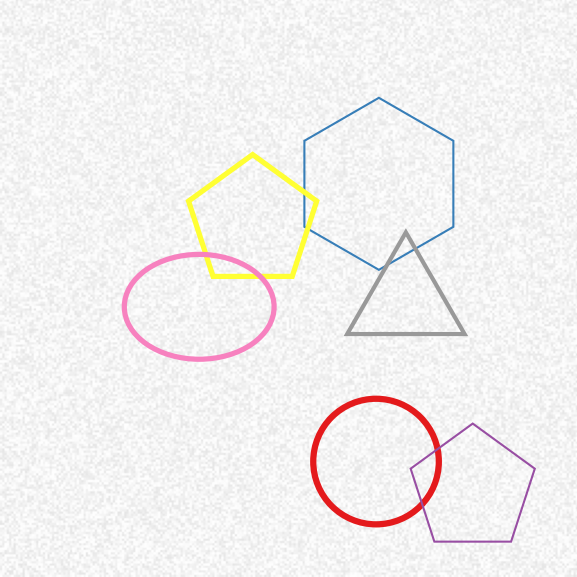[{"shape": "circle", "thickness": 3, "radius": 0.54, "center": [0.651, 0.2]}, {"shape": "hexagon", "thickness": 1, "radius": 0.74, "center": [0.656, 0.681]}, {"shape": "pentagon", "thickness": 1, "radius": 0.57, "center": [0.819, 0.153]}, {"shape": "pentagon", "thickness": 2.5, "radius": 0.58, "center": [0.437, 0.615]}, {"shape": "oval", "thickness": 2.5, "radius": 0.65, "center": [0.345, 0.468]}, {"shape": "triangle", "thickness": 2, "radius": 0.59, "center": [0.703, 0.479]}]